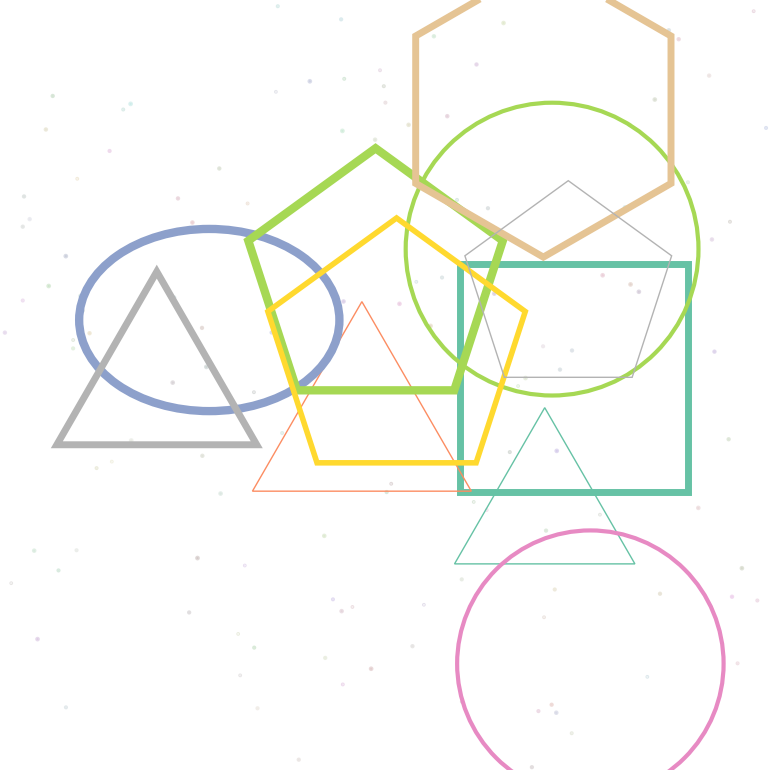[{"shape": "triangle", "thickness": 0.5, "radius": 0.68, "center": [0.707, 0.335]}, {"shape": "square", "thickness": 2.5, "radius": 0.74, "center": [0.746, 0.509]}, {"shape": "triangle", "thickness": 0.5, "radius": 0.82, "center": [0.47, 0.444]}, {"shape": "oval", "thickness": 3, "radius": 0.84, "center": [0.272, 0.584]}, {"shape": "circle", "thickness": 1.5, "radius": 0.87, "center": [0.767, 0.138]}, {"shape": "pentagon", "thickness": 3, "radius": 0.87, "center": [0.488, 0.634]}, {"shape": "circle", "thickness": 1.5, "radius": 0.95, "center": [0.717, 0.676]}, {"shape": "pentagon", "thickness": 2, "radius": 0.88, "center": [0.515, 0.541]}, {"shape": "hexagon", "thickness": 2.5, "radius": 0.96, "center": [0.706, 0.858]}, {"shape": "pentagon", "thickness": 0.5, "radius": 0.71, "center": [0.738, 0.624]}, {"shape": "triangle", "thickness": 2.5, "radius": 0.75, "center": [0.204, 0.497]}]